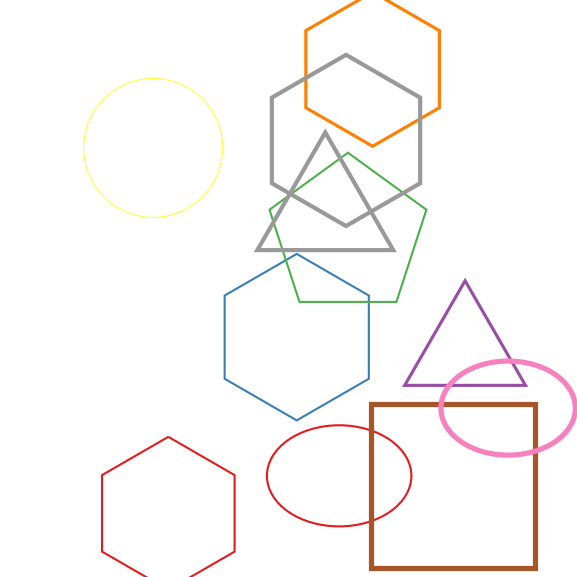[{"shape": "oval", "thickness": 1, "radius": 0.63, "center": [0.587, 0.175]}, {"shape": "hexagon", "thickness": 1, "radius": 0.66, "center": [0.291, 0.11]}, {"shape": "hexagon", "thickness": 1, "radius": 0.72, "center": [0.514, 0.415]}, {"shape": "pentagon", "thickness": 1, "radius": 0.71, "center": [0.602, 0.592]}, {"shape": "triangle", "thickness": 1.5, "radius": 0.6, "center": [0.805, 0.392]}, {"shape": "hexagon", "thickness": 1.5, "radius": 0.67, "center": [0.645, 0.879]}, {"shape": "circle", "thickness": 0.5, "radius": 0.6, "center": [0.265, 0.743]}, {"shape": "square", "thickness": 2.5, "radius": 0.71, "center": [0.785, 0.158]}, {"shape": "oval", "thickness": 2.5, "radius": 0.58, "center": [0.88, 0.292]}, {"shape": "triangle", "thickness": 2, "radius": 0.68, "center": [0.563, 0.634]}, {"shape": "hexagon", "thickness": 2, "radius": 0.74, "center": [0.599, 0.756]}]